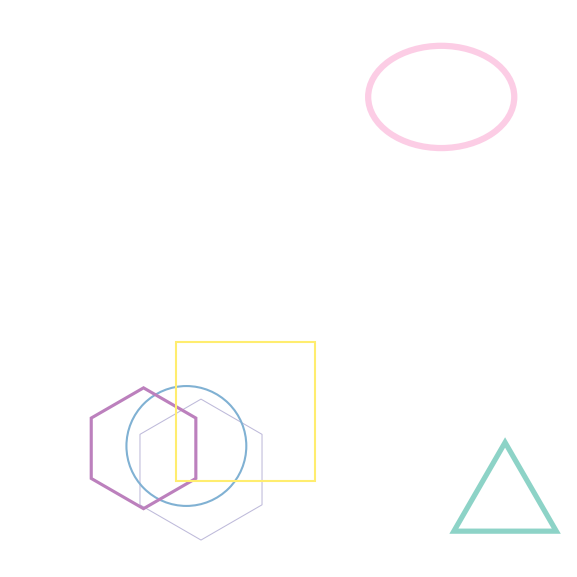[{"shape": "triangle", "thickness": 2.5, "radius": 0.51, "center": [0.875, 0.131]}, {"shape": "hexagon", "thickness": 0.5, "radius": 0.61, "center": [0.348, 0.186]}, {"shape": "circle", "thickness": 1, "radius": 0.52, "center": [0.323, 0.227]}, {"shape": "oval", "thickness": 3, "radius": 0.63, "center": [0.764, 0.831]}, {"shape": "hexagon", "thickness": 1.5, "radius": 0.52, "center": [0.249, 0.223]}, {"shape": "square", "thickness": 1, "radius": 0.6, "center": [0.425, 0.286]}]